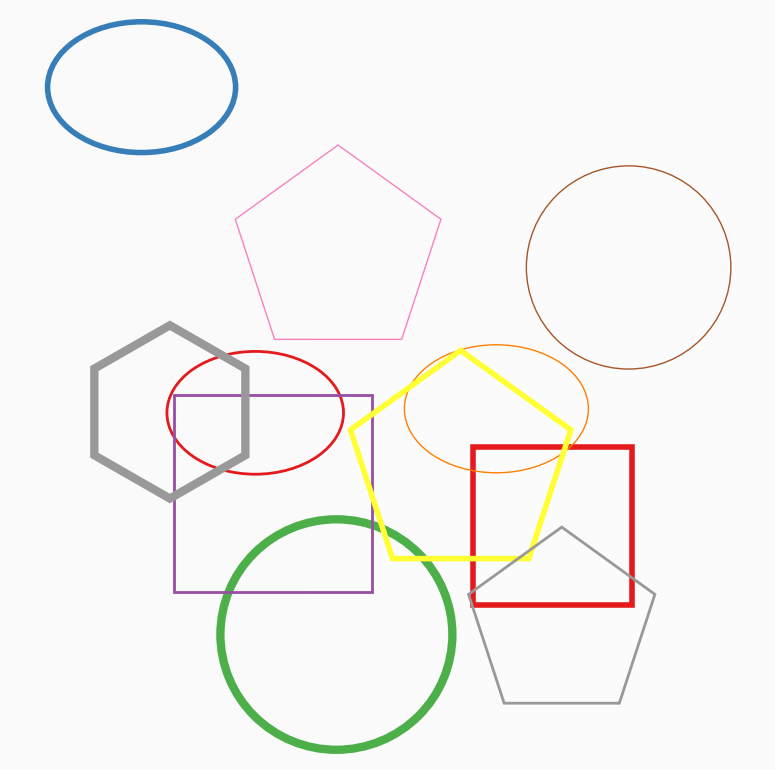[{"shape": "oval", "thickness": 1, "radius": 0.57, "center": [0.329, 0.464]}, {"shape": "square", "thickness": 2, "radius": 0.51, "center": [0.713, 0.316]}, {"shape": "oval", "thickness": 2, "radius": 0.61, "center": [0.183, 0.887]}, {"shape": "circle", "thickness": 3, "radius": 0.75, "center": [0.434, 0.176]}, {"shape": "square", "thickness": 1, "radius": 0.64, "center": [0.352, 0.359]}, {"shape": "oval", "thickness": 0.5, "radius": 0.59, "center": [0.641, 0.469]}, {"shape": "pentagon", "thickness": 2, "radius": 0.75, "center": [0.594, 0.395]}, {"shape": "circle", "thickness": 0.5, "radius": 0.66, "center": [0.811, 0.653]}, {"shape": "pentagon", "thickness": 0.5, "radius": 0.7, "center": [0.436, 0.672]}, {"shape": "hexagon", "thickness": 3, "radius": 0.56, "center": [0.219, 0.465]}, {"shape": "pentagon", "thickness": 1, "radius": 0.63, "center": [0.725, 0.189]}]